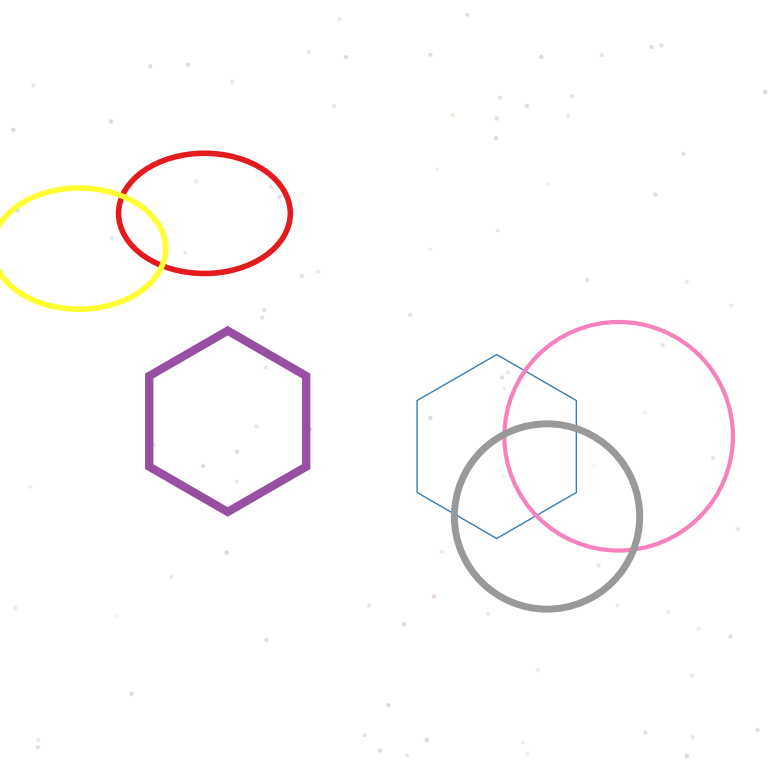[{"shape": "oval", "thickness": 2, "radius": 0.56, "center": [0.266, 0.723]}, {"shape": "hexagon", "thickness": 0.5, "radius": 0.6, "center": [0.645, 0.42]}, {"shape": "hexagon", "thickness": 3, "radius": 0.59, "center": [0.296, 0.453]}, {"shape": "oval", "thickness": 2, "radius": 0.56, "center": [0.103, 0.677]}, {"shape": "circle", "thickness": 1.5, "radius": 0.74, "center": [0.803, 0.433]}, {"shape": "circle", "thickness": 2.5, "radius": 0.6, "center": [0.71, 0.329]}]